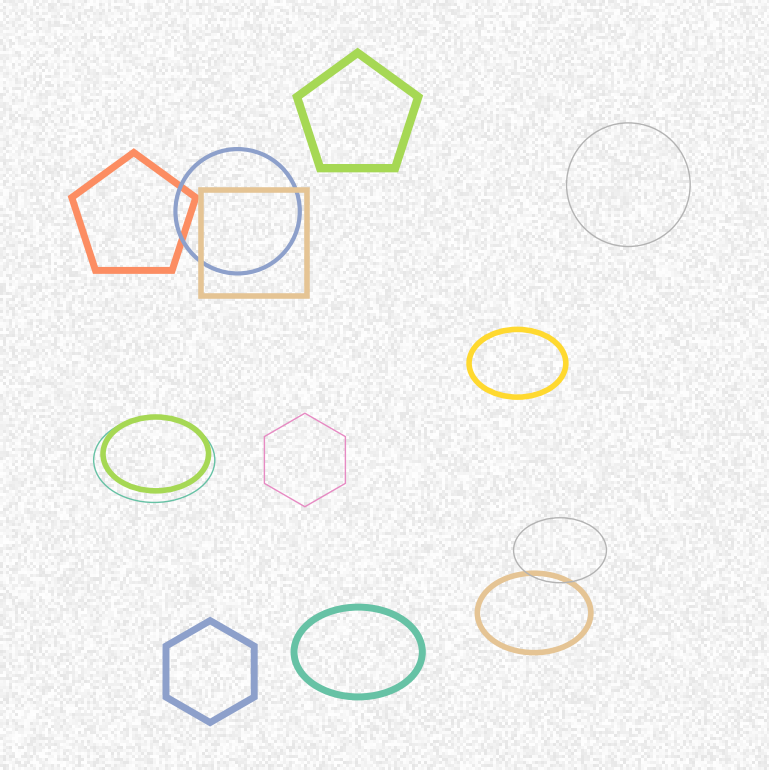[{"shape": "oval", "thickness": 0.5, "radius": 0.39, "center": [0.2, 0.403]}, {"shape": "oval", "thickness": 2.5, "radius": 0.42, "center": [0.465, 0.153]}, {"shape": "pentagon", "thickness": 2.5, "radius": 0.42, "center": [0.174, 0.717]}, {"shape": "hexagon", "thickness": 2.5, "radius": 0.33, "center": [0.273, 0.128]}, {"shape": "circle", "thickness": 1.5, "radius": 0.4, "center": [0.309, 0.726]}, {"shape": "hexagon", "thickness": 0.5, "radius": 0.3, "center": [0.396, 0.403]}, {"shape": "pentagon", "thickness": 3, "radius": 0.41, "center": [0.464, 0.849]}, {"shape": "oval", "thickness": 2, "radius": 0.34, "center": [0.202, 0.41]}, {"shape": "oval", "thickness": 2, "radius": 0.31, "center": [0.672, 0.528]}, {"shape": "square", "thickness": 2, "radius": 0.34, "center": [0.33, 0.684]}, {"shape": "oval", "thickness": 2, "radius": 0.37, "center": [0.694, 0.204]}, {"shape": "circle", "thickness": 0.5, "radius": 0.4, "center": [0.816, 0.76]}, {"shape": "oval", "thickness": 0.5, "radius": 0.3, "center": [0.727, 0.285]}]